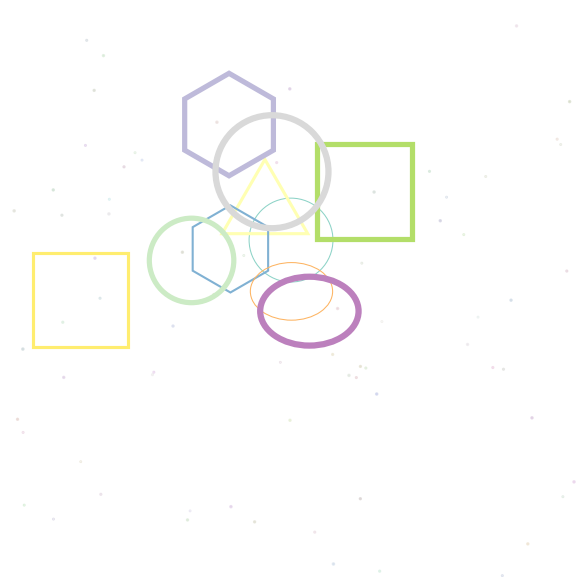[{"shape": "circle", "thickness": 0.5, "radius": 0.36, "center": [0.504, 0.583]}, {"shape": "triangle", "thickness": 1.5, "radius": 0.43, "center": [0.459, 0.637]}, {"shape": "hexagon", "thickness": 2.5, "radius": 0.44, "center": [0.397, 0.783]}, {"shape": "hexagon", "thickness": 1, "radius": 0.38, "center": [0.399, 0.568]}, {"shape": "oval", "thickness": 0.5, "radius": 0.36, "center": [0.505, 0.495]}, {"shape": "square", "thickness": 2.5, "radius": 0.41, "center": [0.631, 0.668]}, {"shape": "circle", "thickness": 3, "radius": 0.49, "center": [0.471, 0.702]}, {"shape": "oval", "thickness": 3, "radius": 0.43, "center": [0.536, 0.46]}, {"shape": "circle", "thickness": 2.5, "radius": 0.37, "center": [0.332, 0.548]}, {"shape": "square", "thickness": 1.5, "radius": 0.41, "center": [0.139, 0.48]}]